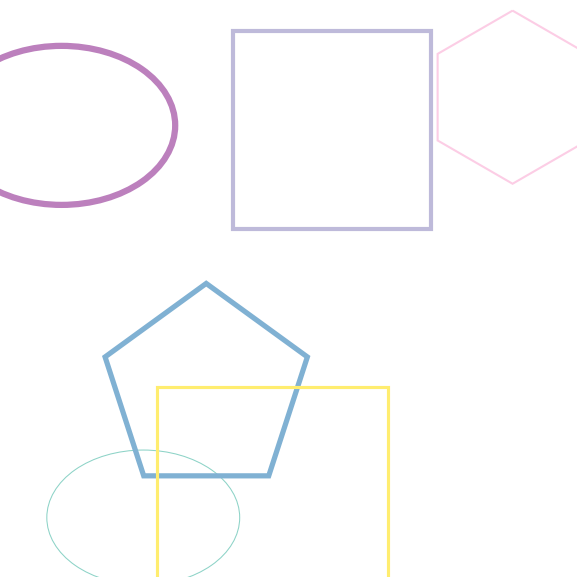[{"shape": "oval", "thickness": 0.5, "radius": 0.83, "center": [0.248, 0.103]}, {"shape": "square", "thickness": 2, "radius": 0.86, "center": [0.574, 0.774]}, {"shape": "pentagon", "thickness": 2.5, "radius": 0.92, "center": [0.357, 0.324]}, {"shape": "hexagon", "thickness": 1, "radius": 0.75, "center": [0.888, 0.831]}, {"shape": "oval", "thickness": 3, "radius": 0.98, "center": [0.107, 0.782]}, {"shape": "square", "thickness": 1.5, "radius": 1.0, "center": [0.471, 0.128]}]